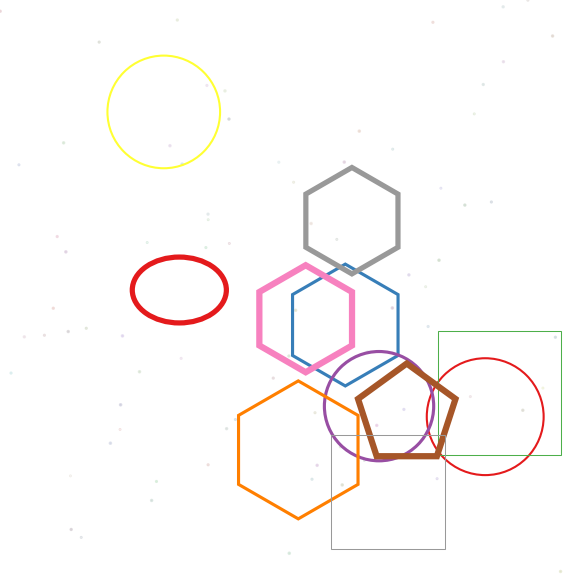[{"shape": "circle", "thickness": 1, "radius": 0.51, "center": [0.84, 0.278]}, {"shape": "oval", "thickness": 2.5, "radius": 0.41, "center": [0.311, 0.497]}, {"shape": "hexagon", "thickness": 1.5, "radius": 0.53, "center": [0.598, 0.436]}, {"shape": "square", "thickness": 0.5, "radius": 0.53, "center": [0.865, 0.319]}, {"shape": "circle", "thickness": 1.5, "radius": 0.47, "center": [0.656, 0.296]}, {"shape": "hexagon", "thickness": 1.5, "radius": 0.6, "center": [0.517, 0.22]}, {"shape": "circle", "thickness": 1, "radius": 0.49, "center": [0.284, 0.805]}, {"shape": "pentagon", "thickness": 3, "radius": 0.44, "center": [0.704, 0.281]}, {"shape": "hexagon", "thickness": 3, "radius": 0.46, "center": [0.529, 0.447]}, {"shape": "square", "thickness": 0.5, "radius": 0.49, "center": [0.671, 0.148]}, {"shape": "hexagon", "thickness": 2.5, "radius": 0.46, "center": [0.609, 0.617]}]